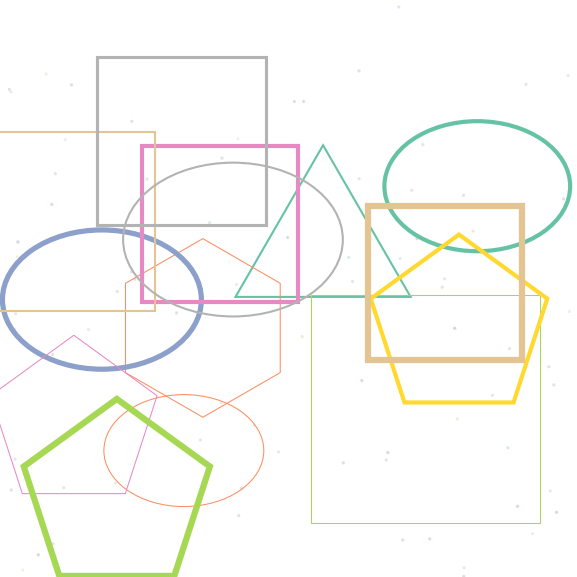[{"shape": "oval", "thickness": 2, "radius": 0.8, "center": [0.826, 0.677]}, {"shape": "triangle", "thickness": 1, "radius": 0.88, "center": [0.559, 0.573]}, {"shape": "hexagon", "thickness": 0.5, "radius": 0.77, "center": [0.351, 0.431]}, {"shape": "oval", "thickness": 0.5, "radius": 0.69, "center": [0.318, 0.219]}, {"shape": "oval", "thickness": 2.5, "radius": 0.86, "center": [0.176, 0.48]}, {"shape": "pentagon", "thickness": 0.5, "radius": 0.76, "center": [0.128, 0.267]}, {"shape": "square", "thickness": 2, "radius": 0.67, "center": [0.381, 0.611]}, {"shape": "square", "thickness": 0.5, "radius": 0.99, "center": [0.737, 0.291]}, {"shape": "pentagon", "thickness": 3, "radius": 0.85, "center": [0.202, 0.139]}, {"shape": "pentagon", "thickness": 2, "radius": 0.8, "center": [0.795, 0.432]}, {"shape": "square", "thickness": 3, "radius": 0.67, "center": [0.77, 0.51]}, {"shape": "square", "thickness": 1, "radius": 0.77, "center": [0.114, 0.616]}, {"shape": "square", "thickness": 1.5, "radius": 0.73, "center": [0.314, 0.755]}, {"shape": "oval", "thickness": 1, "radius": 0.95, "center": [0.403, 0.584]}]